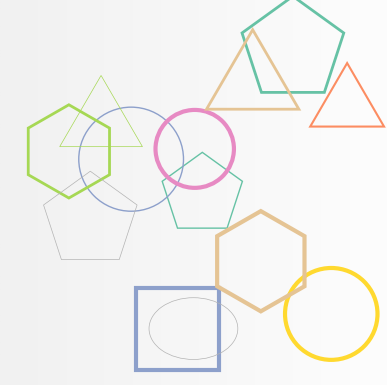[{"shape": "pentagon", "thickness": 1, "radius": 0.54, "center": [0.522, 0.495]}, {"shape": "pentagon", "thickness": 2, "radius": 0.69, "center": [0.756, 0.872]}, {"shape": "triangle", "thickness": 1.5, "radius": 0.55, "center": [0.896, 0.726]}, {"shape": "circle", "thickness": 1, "radius": 0.68, "center": [0.338, 0.587]}, {"shape": "square", "thickness": 3, "radius": 0.53, "center": [0.458, 0.145]}, {"shape": "circle", "thickness": 3, "radius": 0.51, "center": [0.503, 0.613]}, {"shape": "hexagon", "thickness": 2, "radius": 0.61, "center": [0.178, 0.607]}, {"shape": "triangle", "thickness": 0.5, "radius": 0.62, "center": [0.261, 0.681]}, {"shape": "circle", "thickness": 3, "radius": 0.6, "center": [0.855, 0.185]}, {"shape": "hexagon", "thickness": 3, "radius": 0.65, "center": [0.673, 0.321]}, {"shape": "triangle", "thickness": 2, "radius": 0.69, "center": [0.652, 0.785]}, {"shape": "oval", "thickness": 0.5, "radius": 0.57, "center": [0.499, 0.147]}, {"shape": "pentagon", "thickness": 0.5, "radius": 0.63, "center": [0.233, 0.428]}]